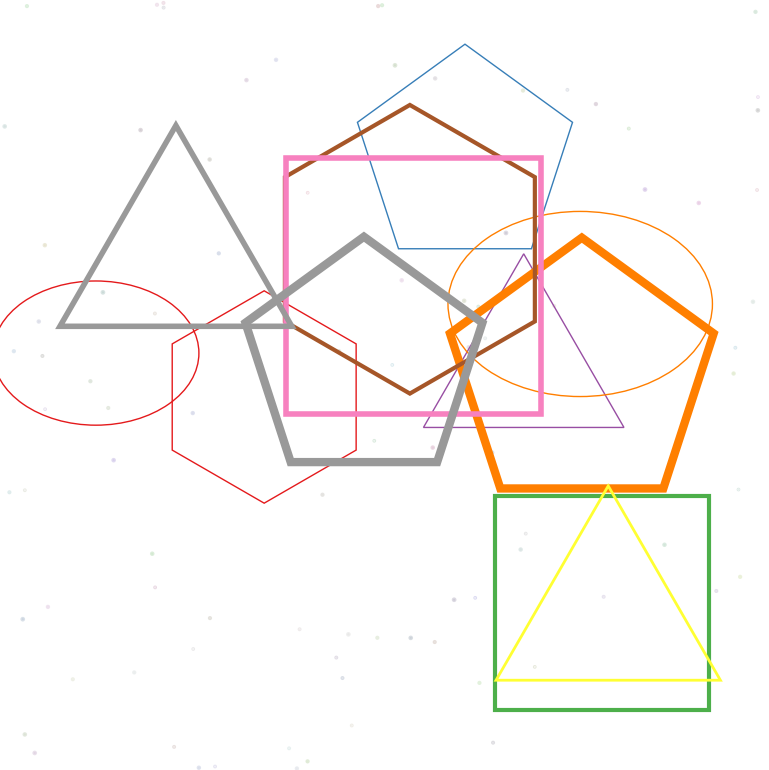[{"shape": "hexagon", "thickness": 0.5, "radius": 0.69, "center": [0.343, 0.484]}, {"shape": "oval", "thickness": 0.5, "radius": 0.67, "center": [0.125, 0.541]}, {"shape": "pentagon", "thickness": 0.5, "radius": 0.73, "center": [0.604, 0.796]}, {"shape": "square", "thickness": 1.5, "radius": 0.69, "center": [0.782, 0.217]}, {"shape": "triangle", "thickness": 0.5, "radius": 0.75, "center": [0.68, 0.52]}, {"shape": "oval", "thickness": 0.5, "radius": 0.86, "center": [0.754, 0.605]}, {"shape": "pentagon", "thickness": 3, "radius": 0.9, "center": [0.756, 0.511]}, {"shape": "triangle", "thickness": 1, "radius": 0.84, "center": [0.79, 0.201]}, {"shape": "hexagon", "thickness": 1.5, "radius": 0.94, "center": [0.532, 0.676]}, {"shape": "square", "thickness": 2, "radius": 0.83, "center": [0.537, 0.628]}, {"shape": "triangle", "thickness": 2, "radius": 0.87, "center": [0.228, 0.663]}, {"shape": "pentagon", "thickness": 3, "radius": 0.81, "center": [0.473, 0.531]}]